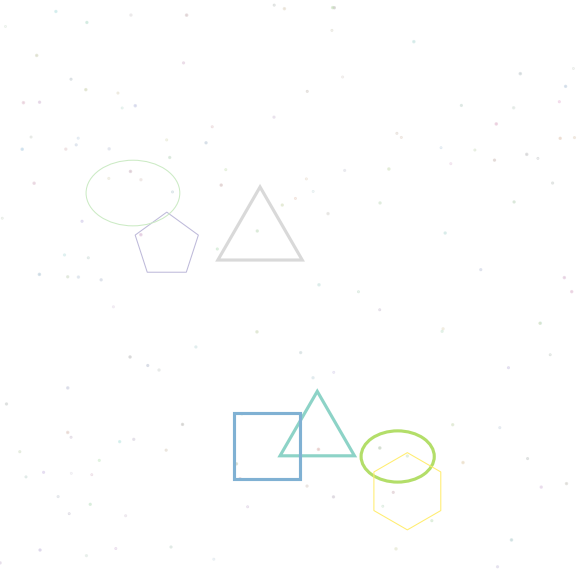[{"shape": "triangle", "thickness": 1.5, "radius": 0.37, "center": [0.549, 0.247]}, {"shape": "pentagon", "thickness": 0.5, "radius": 0.29, "center": [0.289, 0.574]}, {"shape": "square", "thickness": 1.5, "radius": 0.29, "center": [0.463, 0.227]}, {"shape": "oval", "thickness": 1.5, "radius": 0.32, "center": [0.689, 0.209]}, {"shape": "triangle", "thickness": 1.5, "radius": 0.42, "center": [0.45, 0.591]}, {"shape": "oval", "thickness": 0.5, "radius": 0.41, "center": [0.23, 0.665]}, {"shape": "hexagon", "thickness": 0.5, "radius": 0.33, "center": [0.705, 0.148]}]